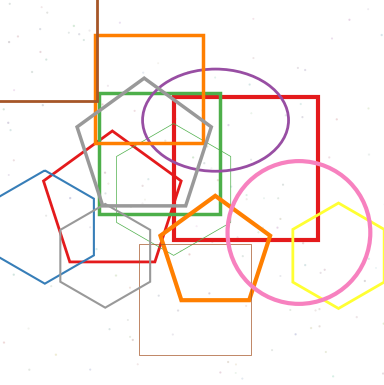[{"shape": "pentagon", "thickness": 2, "radius": 0.94, "center": [0.292, 0.472]}, {"shape": "square", "thickness": 3, "radius": 0.93, "center": [0.639, 0.563]}, {"shape": "hexagon", "thickness": 1.5, "radius": 0.74, "center": [0.116, 0.41]}, {"shape": "square", "thickness": 2.5, "radius": 0.78, "center": [0.414, 0.602]}, {"shape": "hexagon", "thickness": 0.5, "radius": 0.86, "center": [0.451, 0.508]}, {"shape": "oval", "thickness": 2, "radius": 0.95, "center": [0.56, 0.688]}, {"shape": "square", "thickness": 2.5, "radius": 0.7, "center": [0.387, 0.77]}, {"shape": "pentagon", "thickness": 3, "radius": 0.75, "center": [0.559, 0.341]}, {"shape": "hexagon", "thickness": 2, "radius": 0.68, "center": [0.879, 0.336]}, {"shape": "square", "thickness": 2, "radius": 0.7, "center": [0.114, 0.877]}, {"shape": "square", "thickness": 0.5, "radius": 0.72, "center": [0.506, 0.222]}, {"shape": "circle", "thickness": 3, "radius": 0.93, "center": [0.776, 0.396]}, {"shape": "pentagon", "thickness": 2.5, "radius": 0.92, "center": [0.375, 0.614]}, {"shape": "hexagon", "thickness": 1.5, "radius": 0.67, "center": [0.273, 0.336]}]